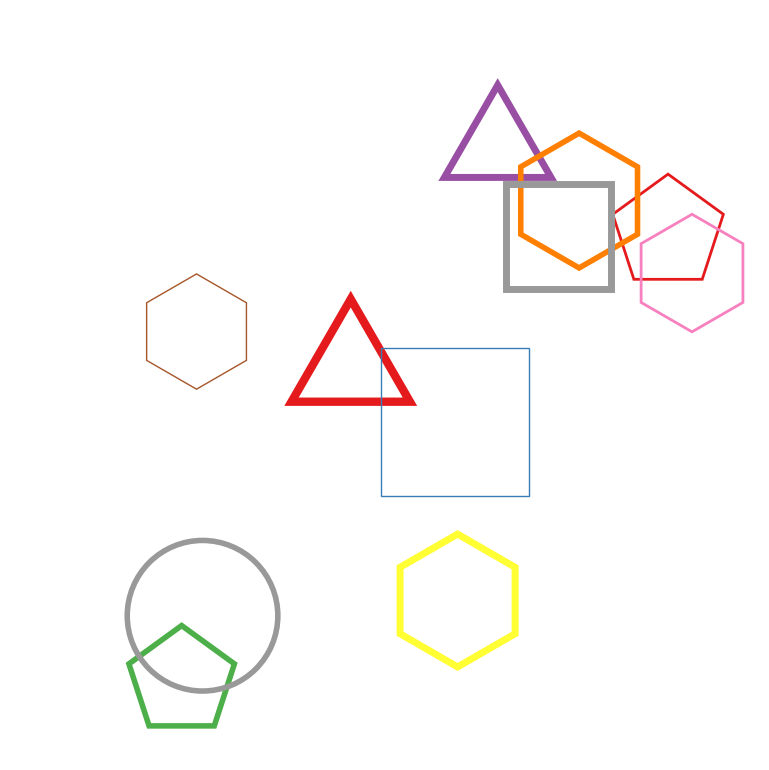[{"shape": "pentagon", "thickness": 1, "radius": 0.38, "center": [0.868, 0.698]}, {"shape": "triangle", "thickness": 3, "radius": 0.44, "center": [0.456, 0.523]}, {"shape": "square", "thickness": 0.5, "radius": 0.48, "center": [0.591, 0.452]}, {"shape": "pentagon", "thickness": 2, "radius": 0.36, "center": [0.236, 0.116]}, {"shape": "triangle", "thickness": 2.5, "radius": 0.4, "center": [0.646, 0.81]}, {"shape": "hexagon", "thickness": 2, "radius": 0.44, "center": [0.752, 0.74]}, {"shape": "hexagon", "thickness": 2.5, "radius": 0.43, "center": [0.594, 0.22]}, {"shape": "hexagon", "thickness": 0.5, "radius": 0.37, "center": [0.255, 0.569]}, {"shape": "hexagon", "thickness": 1, "radius": 0.38, "center": [0.899, 0.645]}, {"shape": "circle", "thickness": 2, "radius": 0.49, "center": [0.263, 0.2]}, {"shape": "square", "thickness": 2.5, "radius": 0.34, "center": [0.725, 0.693]}]